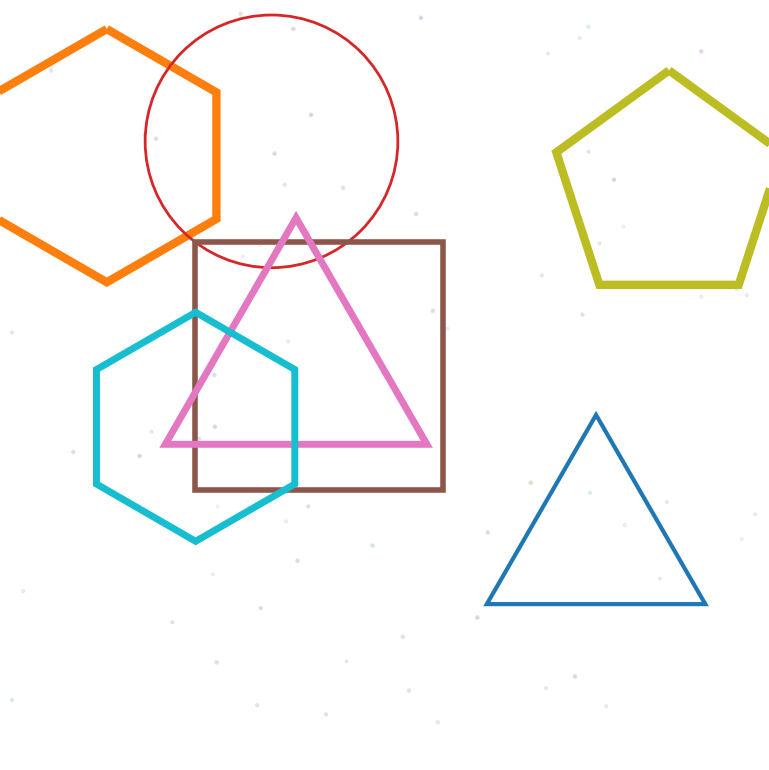[{"shape": "triangle", "thickness": 1.5, "radius": 0.82, "center": [0.774, 0.297]}, {"shape": "hexagon", "thickness": 3, "radius": 0.82, "center": [0.139, 0.798]}, {"shape": "circle", "thickness": 1, "radius": 0.82, "center": [0.353, 0.816]}, {"shape": "square", "thickness": 2, "radius": 0.8, "center": [0.414, 0.524]}, {"shape": "triangle", "thickness": 2.5, "radius": 0.98, "center": [0.385, 0.521]}, {"shape": "pentagon", "thickness": 3, "radius": 0.77, "center": [0.869, 0.755]}, {"shape": "hexagon", "thickness": 2.5, "radius": 0.74, "center": [0.254, 0.446]}]